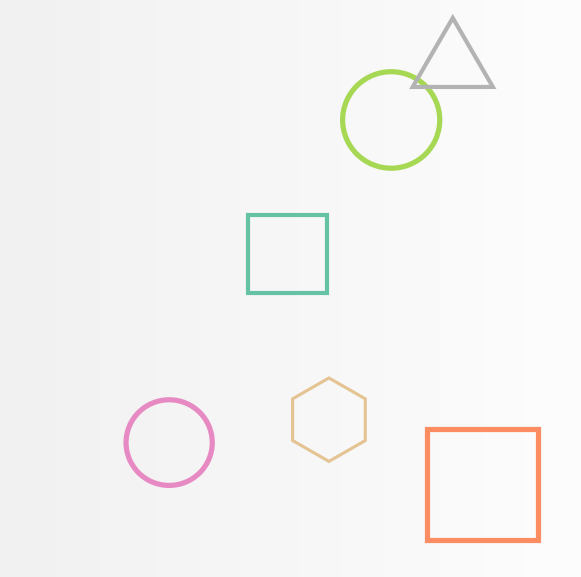[{"shape": "square", "thickness": 2, "radius": 0.34, "center": [0.495, 0.559]}, {"shape": "square", "thickness": 2.5, "radius": 0.48, "center": [0.83, 0.16]}, {"shape": "circle", "thickness": 2.5, "radius": 0.37, "center": [0.291, 0.233]}, {"shape": "circle", "thickness": 2.5, "radius": 0.42, "center": [0.673, 0.791]}, {"shape": "hexagon", "thickness": 1.5, "radius": 0.36, "center": [0.566, 0.272]}, {"shape": "triangle", "thickness": 2, "radius": 0.4, "center": [0.779, 0.888]}]